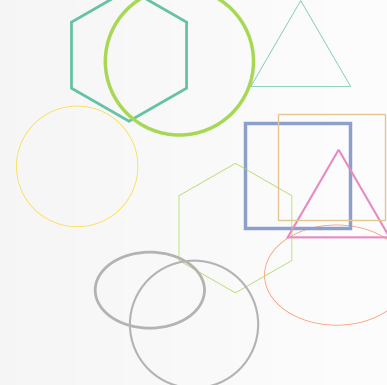[{"shape": "triangle", "thickness": 0.5, "radius": 0.74, "center": [0.776, 0.85]}, {"shape": "hexagon", "thickness": 2, "radius": 0.86, "center": [0.333, 0.857]}, {"shape": "oval", "thickness": 0.5, "radius": 0.93, "center": [0.869, 0.285]}, {"shape": "square", "thickness": 2.5, "radius": 0.68, "center": [0.768, 0.544]}, {"shape": "triangle", "thickness": 1.5, "radius": 0.76, "center": [0.874, 0.459]}, {"shape": "hexagon", "thickness": 0.5, "radius": 0.84, "center": [0.608, 0.408]}, {"shape": "circle", "thickness": 2.5, "radius": 0.96, "center": [0.463, 0.84]}, {"shape": "circle", "thickness": 0.5, "radius": 0.78, "center": [0.199, 0.568]}, {"shape": "square", "thickness": 1, "radius": 0.69, "center": [0.856, 0.567]}, {"shape": "circle", "thickness": 1.5, "radius": 0.83, "center": [0.501, 0.157]}, {"shape": "oval", "thickness": 2, "radius": 0.71, "center": [0.387, 0.246]}]